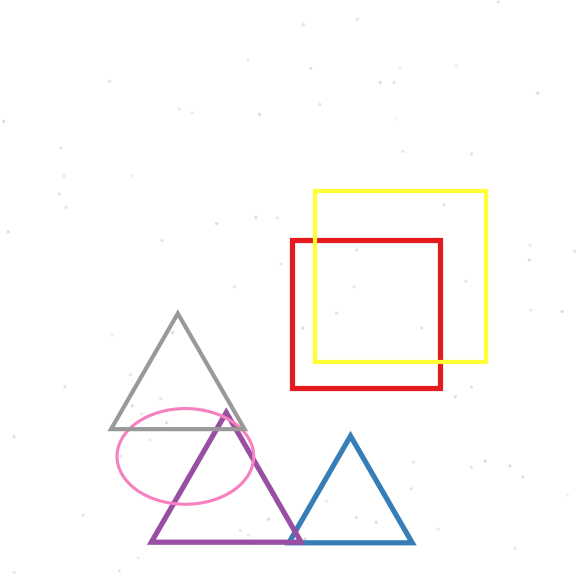[{"shape": "square", "thickness": 2.5, "radius": 0.64, "center": [0.634, 0.455]}, {"shape": "triangle", "thickness": 2.5, "radius": 0.62, "center": [0.607, 0.121]}, {"shape": "triangle", "thickness": 2.5, "radius": 0.75, "center": [0.392, 0.135]}, {"shape": "square", "thickness": 2, "radius": 0.74, "center": [0.693, 0.52]}, {"shape": "oval", "thickness": 1.5, "radius": 0.59, "center": [0.321, 0.209]}, {"shape": "triangle", "thickness": 2, "radius": 0.67, "center": [0.308, 0.323]}]